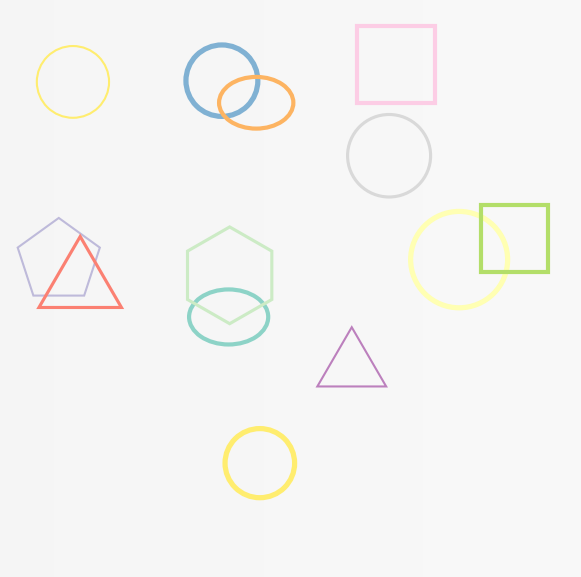[{"shape": "oval", "thickness": 2, "radius": 0.34, "center": [0.393, 0.45]}, {"shape": "circle", "thickness": 2.5, "radius": 0.42, "center": [0.79, 0.55]}, {"shape": "pentagon", "thickness": 1, "radius": 0.37, "center": [0.101, 0.547]}, {"shape": "triangle", "thickness": 1.5, "radius": 0.41, "center": [0.138, 0.508]}, {"shape": "circle", "thickness": 2.5, "radius": 0.31, "center": [0.382, 0.859]}, {"shape": "oval", "thickness": 2, "radius": 0.32, "center": [0.441, 0.821]}, {"shape": "square", "thickness": 2, "radius": 0.29, "center": [0.884, 0.586]}, {"shape": "square", "thickness": 2, "radius": 0.34, "center": [0.682, 0.887]}, {"shape": "circle", "thickness": 1.5, "radius": 0.36, "center": [0.669, 0.729]}, {"shape": "triangle", "thickness": 1, "radius": 0.34, "center": [0.605, 0.364]}, {"shape": "hexagon", "thickness": 1.5, "radius": 0.42, "center": [0.395, 0.522]}, {"shape": "circle", "thickness": 1, "radius": 0.31, "center": [0.125, 0.857]}, {"shape": "circle", "thickness": 2.5, "radius": 0.3, "center": [0.447, 0.197]}]